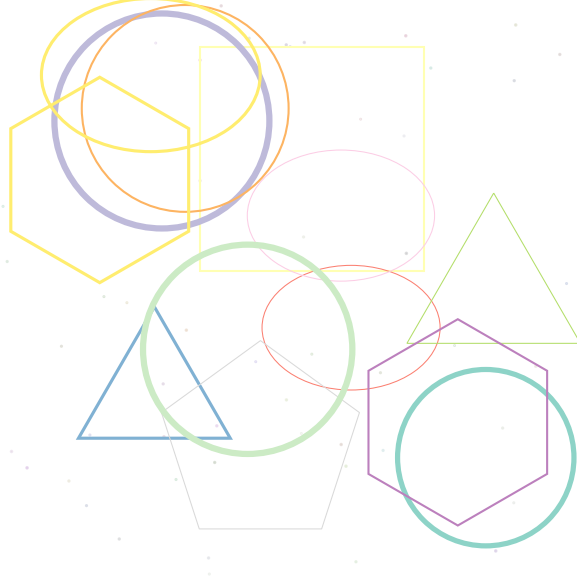[{"shape": "circle", "thickness": 2.5, "radius": 0.76, "center": [0.841, 0.207]}, {"shape": "square", "thickness": 1, "radius": 0.97, "center": [0.54, 0.724]}, {"shape": "circle", "thickness": 3, "radius": 0.93, "center": [0.28, 0.79]}, {"shape": "oval", "thickness": 0.5, "radius": 0.77, "center": [0.608, 0.432]}, {"shape": "triangle", "thickness": 1.5, "radius": 0.76, "center": [0.267, 0.316]}, {"shape": "circle", "thickness": 1, "radius": 0.9, "center": [0.321, 0.811]}, {"shape": "triangle", "thickness": 0.5, "radius": 0.87, "center": [0.855, 0.491]}, {"shape": "oval", "thickness": 0.5, "radius": 0.81, "center": [0.59, 0.626]}, {"shape": "pentagon", "thickness": 0.5, "radius": 0.9, "center": [0.451, 0.229]}, {"shape": "hexagon", "thickness": 1, "radius": 0.89, "center": [0.793, 0.268]}, {"shape": "circle", "thickness": 3, "radius": 0.91, "center": [0.429, 0.394]}, {"shape": "oval", "thickness": 1.5, "radius": 0.95, "center": [0.261, 0.869]}, {"shape": "hexagon", "thickness": 1.5, "radius": 0.89, "center": [0.173, 0.688]}]